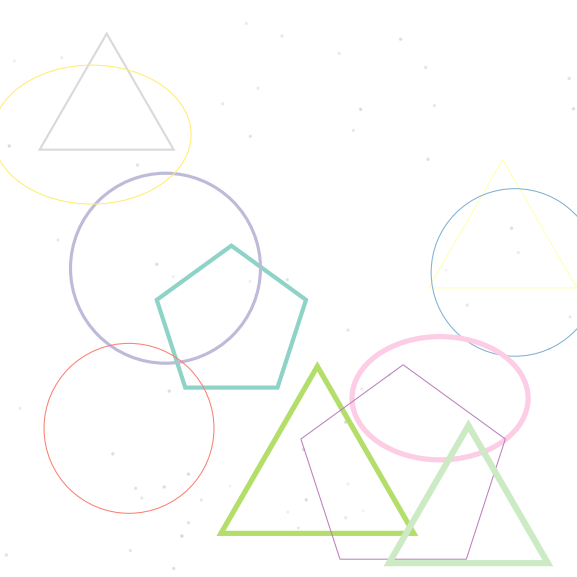[{"shape": "pentagon", "thickness": 2, "radius": 0.68, "center": [0.401, 0.438]}, {"shape": "triangle", "thickness": 0.5, "radius": 0.74, "center": [0.87, 0.575]}, {"shape": "circle", "thickness": 1.5, "radius": 0.82, "center": [0.287, 0.535]}, {"shape": "circle", "thickness": 0.5, "radius": 0.74, "center": [0.223, 0.257]}, {"shape": "circle", "thickness": 0.5, "radius": 0.73, "center": [0.892, 0.527]}, {"shape": "triangle", "thickness": 2.5, "radius": 0.96, "center": [0.55, 0.172]}, {"shape": "oval", "thickness": 2.5, "radius": 0.76, "center": [0.762, 0.31]}, {"shape": "triangle", "thickness": 1, "radius": 0.67, "center": [0.185, 0.807]}, {"shape": "pentagon", "thickness": 0.5, "radius": 0.93, "center": [0.698, 0.181]}, {"shape": "triangle", "thickness": 3, "radius": 0.79, "center": [0.811, 0.103]}, {"shape": "oval", "thickness": 0.5, "radius": 0.86, "center": [0.159, 0.766]}]